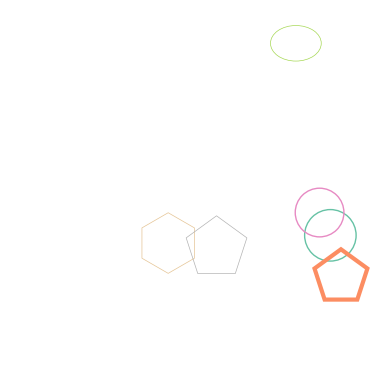[{"shape": "circle", "thickness": 1, "radius": 0.33, "center": [0.858, 0.389]}, {"shape": "pentagon", "thickness": 3, "radius": 0.36, "center": [0.886, 0.28]}, {"shape": "circle", "thickness": 1, "radius": 0.32, "center": [0.83, 0.448]}, {"shape": "oval", "thickness": 0.5, "radius": 0.33, "center": [0.768, 0.888]}, {"shape": "hexagon", "thickness": 0.5, "radius": 0.39, "center": [0.437, 0.369]}, {"shape": "pentagon", "thickness": 0.5, "radius": 0.41, "center": [0.562, 0.357]}]